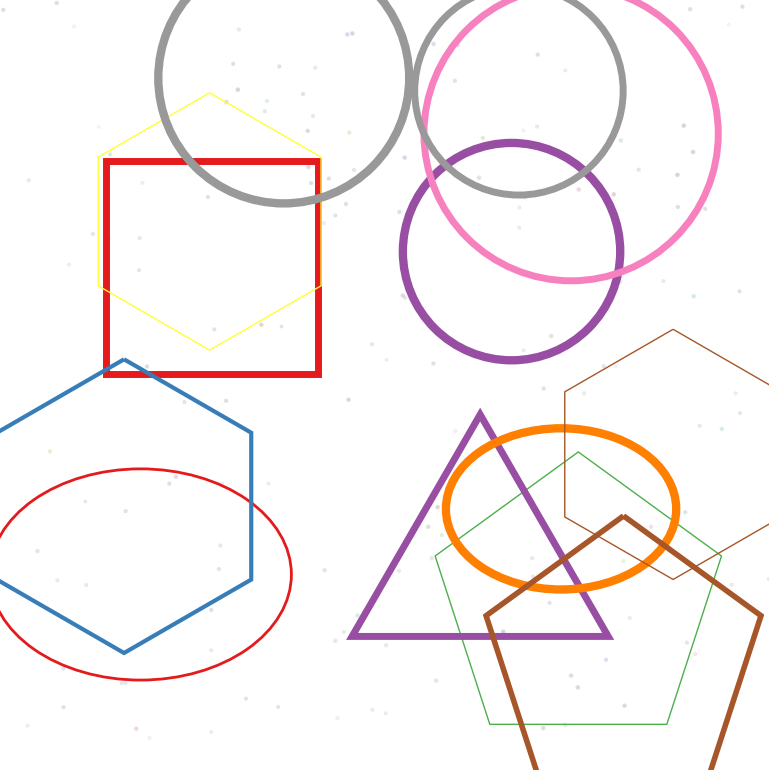[{"shape": "oval", "thickness": 1, "radius": 0.98, "center": [0.182, 0.254]}, {"shape": "square", "thickness": 2.5, "radius": 0.69, "center": [0.275, 0.653]}, {"shape": "hexagon", "thickness": 1.5, "radius": 0.95, "center": [0.161, 0.343]}, {"shape": "pentagon", "thickness": 0.5, "radius": 0.98, "center": [0.751, 0.218]}, {"shape": "triangle", "thickness": 2.5, "radius": 0.96, "center": [0.624, 0.27]}, {"shape": "circle", "thickness": 3, "radius": 0.71, "center": [0.664, 0.673]}, {"shape": "oval", "thickness": 3, "radius": 0.75, "center": [0.729, 0.339]}, {"shape": "hexagon", "thickness": 0.5, "radius": 0.84, "center": [0.272, 0.712]}, {"shape": "pentagon", "thickness": 2, "radius": 0.94, "center": [0.81, 0.142]}, {"shape": "hexagon", "thickness": 0.5, "radius": 0.81, "center": [0.874, 0.41]}, {"shape": "circle", "thickness": 2.5, "radius": 0.96, "center": [0.742, 0.826]}, {"shape": "circle", "thickness": 3, "radius": 0.81, "center": [0.368, 0.899]}, {"shape": "circle", "thickness": 2.5, "radius": 0.68, "center": [0.674, 0.882]}]